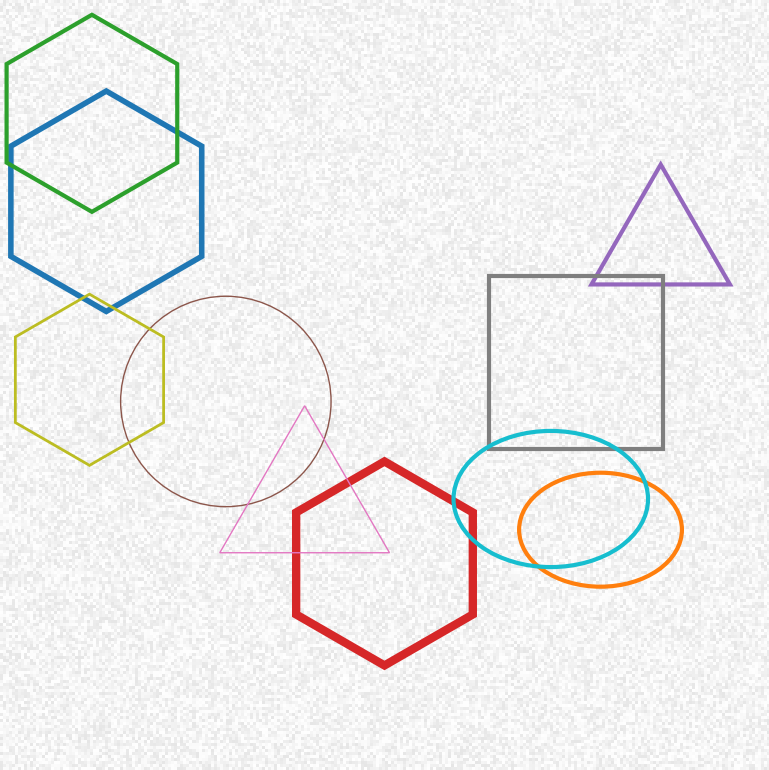[{"shape": "hexagon", "thickness": 2, "radius": 0.72, "center": [0.138, 0.739]}, {"shape": "oval", "thickness": 1.5, "radius": 0.53, "center": [0.78, 0.312]}, {"shape": "hexagon", "thickness": 1.5, "radius": 0.64, "center": [0.119, 0.853]}, {"shape": "hexagon", "thickness": 3, "radius": 0.66, "center": [0.499, 0.268]}, {"shape": "triangle", "thickness": 1.5, "radius": 0.52, "center": [0.858, 0.682]}, {"shape": "circle", "thickness": 0.5, "radius": 0.68, "center": [0.293, 0.479]}, {"shape": "triangle", "thickness": 0.5, "radius": 0.64, "center": [0.396, 0.346]}, {"shape": "square", "thickness": 1.5, "radius": 0.56, "center": [0.748, 0.529]}, {"shape": "hexagon", "thickness": 1, "radius": 0.56, "center": [0.116, 0.507]}, {"shape": "oval", "thickness": 1.5, "radius": 0.63, "center": [0.715, 0.352]}]